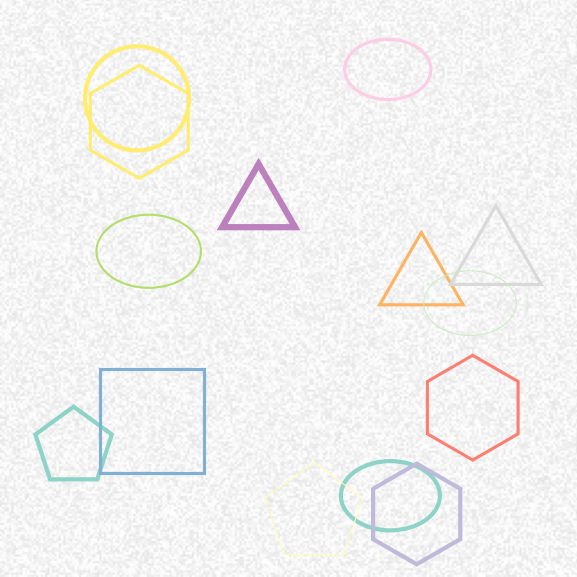[{"shape": "pentagon", "thickness": 2, "radius": 0.35, "center": [0.127, 0.225]}, {"shape": "oval", "thickness": 2, "radius": 0.43, "center": [0.676, 0.141]}, {"shape": "pentagon", "thickness": 0.5, "radius": 0.44, "center": [0.544, 0.11]}, {"shape": "hexagon", "thickness": 2, "radius": 0.44, "center": [0.722, 0.109]}, {"shape": "hexagon", "thickness": 1.5, "radius": 0.45, "center": [0.819, 0.293]}, {"shape": "square", "thickness": 1.5, "radius": 0.45, "center": [0.263, 0.27]}, {"shape": "triangle", "thickness": 1.5, "radius": 0.42, "center": [0.73, 0.513]}, {"shape": "oval", "thickness": 1, "radius": 0.45, "center": [0.257, 0.564]}, {"shape": "oval", "thickness": 1.5, "radius": 0.37, "center": [0.671, 0.879]}, {"shape": "triangle", "thickness": 1.5, "radius": 0.45, "center": [0.859, 0.552]}, {"shape": "triangle", "thickness": 3, "radius": 0.36, "center": [0.448, 0.642]}, {"shape": "oval", "thickness": 0.5, "radius": 0.4, "center": [0.814, 0.474]}, {"shape": "circle", "thickness": 2, "radius": 0.45, "center": [0.237, 0.829]}, {"shape": "hexagon", "thickness": 1.5, "radius": 0.49, "center": [0.241, 0.788]}]